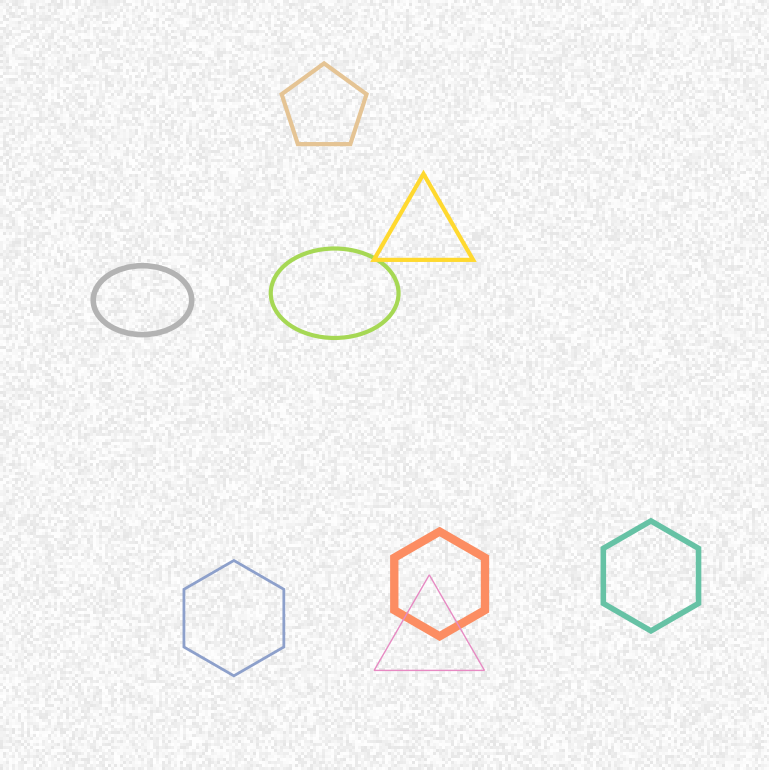[{"shape": "hexagon", "thickness": 2, "radius": 0.36, "center": [0.845, 0.252]}, {"shape": "hexagon", "thickness": 3, "radius": 0.34, "center": [0.571, 0.242]}, {"shape": "hexagon", "thickness": 1, "radius": 0.37, "center": [0.304, 0.197]}, {"shape": "triangle", "thickness": 0.5, "radius": 0.41, "center": [0.558, 0.171]}, {"shape": "oval", "thickness": 1.5, "radius": 0.41, "center": [0.435, 0.619]}, {"shape": "triangle", "thickness": 1.5, "radius": 0.37, "center": [0.55, 0.7]}, {"shape": "pentagon", "thickness": 1.5, "radius": 0.29, "center": [0.421, 0.86]}, {"shape": "oval", "thickness": 2, "radius": 0.32, "center": [0.185, 0.61]}]